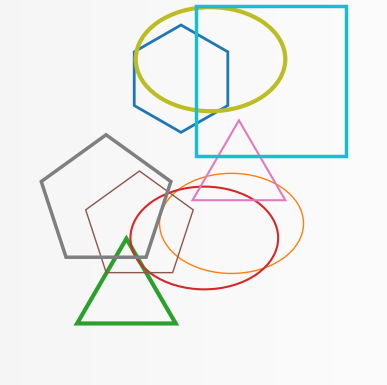[{"shape": "hexagon", "thickness": 2, "radius": 0.7, "center": [0.467, 0.796]}, {"shape": "oval", "thickness": 1, "radius": 0.93, "center": [0.597, 0.42]}, {"shape": "triangle", "thickness": 3, "radius": 0.73, "center": [0.326, 0.233]}, {"shape": "oval", "thickness": 1.5, "radius": 0.95, "center": [0.527, 0.382]}, {"shape": "pentagon", "thickness": 1, "radius": 0.73, "center": [0.36, 0.41]}, {"shape": "triangle", "thickness": 1.5, "radius": 0.69, "center": [0.617, 0.549]}, {"shape": "pentagon", "thickness": 2.5, "radius": 0.88, "center": [0.274, 0.474]}, {"shape": "oval", "thickness": 3, "radius": 0.97, "center": [0.543, 0.846]}, {"shape": "square", "thickness": 2.5, "radius": 0.97, "center": [0.699, 0.79]}]